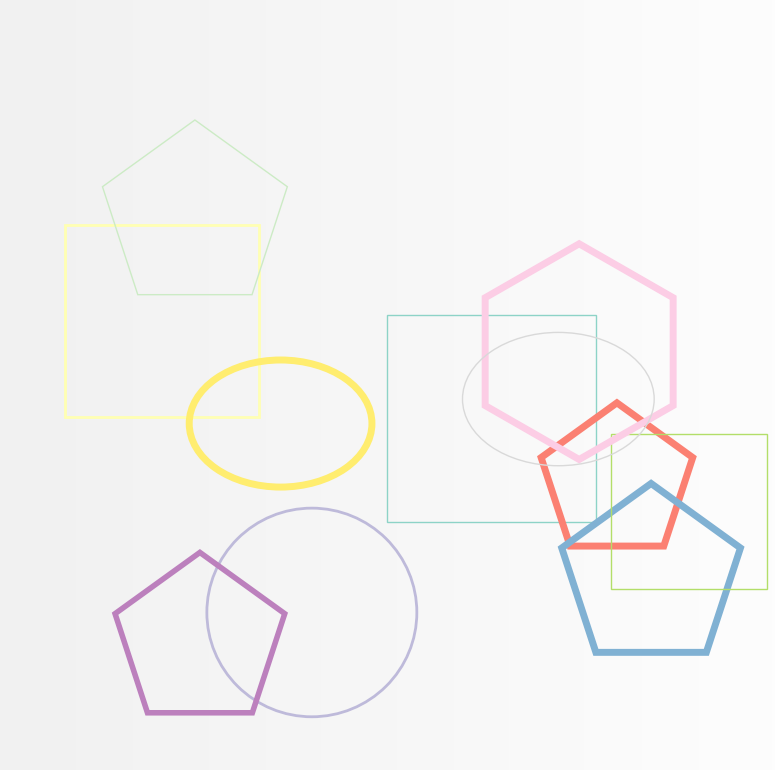[{"shape": "square", "thickness": 0.5, "radius": 0.67, "center": [0.635, 0.456]}, {"shape": "square", "thickness": 1, "radius": 0.63, "center": [0.209, 0.583]}, {"shape": "circle", "thickness": 1, "radius": 0.68, "center": [0.402, 0.205]}, {"shape": "pentagon", "thickness": 2.5, "radius": 0.51, "center": [0.796, 0.374]}, {"shape": "pentagon", "thickness": 2.5, "radius": 0.61, "center": [0.84, 0.251]}, {"shape": "square", "thickness": 0.5, "radius": 0.51, "center": [0.889, 0.336]}, {"shape": "hexagon", "thickness": 2.5, "radius": 0.7, "center": [0.747, 0.543]}, {"shape": "oval", "thickness": 0.5, "radius": 0.62, "center": [0.72, 0.482]}, {"shape": "pentagon", "thickness": 2, "radius": 0.58, "center": [0.258, 0.167]}, {"shape": "pentagon", "thickness": 0.5, "radius": 0.63, "center": [0.251, 0.719]}, {"shape": "oval", "thickness": 2.5, "radius": 0.59, "center": [0.362, 0.45]}]